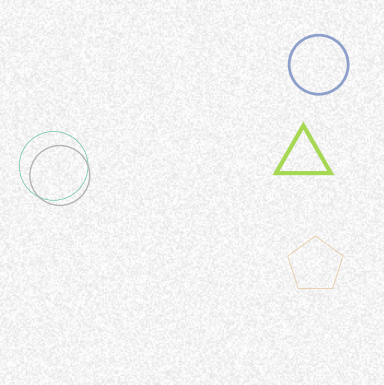[{"shape": "circle", "thickness": 0.5, "radius": 0.45, "center": [0.139, 0.569]}, {"shape": "circle", "thickness": 2, "radius": 0.38, "center": [0.828, 0.832]}, {"shape": "triangle", "thickness": 3, "radius": 0.41, "center": [0.788, 0.592]}, {"shape": "pentagon", "thickness": 0.5, "radius": 0.38, "center": [0.819, 0.312]}, {"shape": "circle", "thickness": 1, "radius": 0.39, "center": [0.155, 0.544]}]